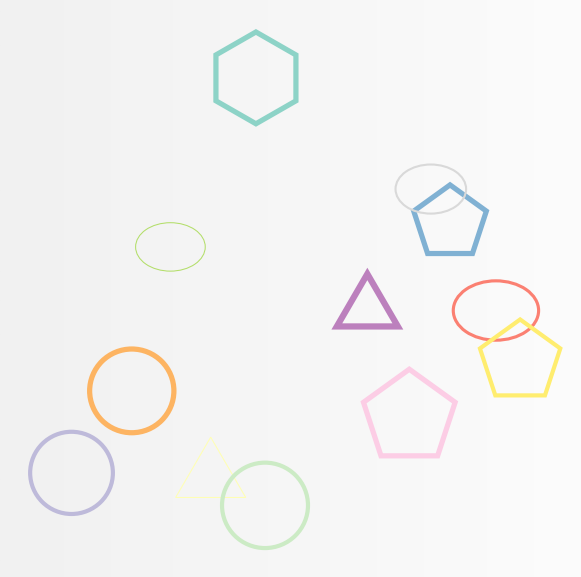[{"shape": "hexagon", "thickness": 2.5, "radius": 0.4, "center": [0.44, 0.864]}, {"shape": "triangle", "thickness": 0.5, "radius": 0.35, "center": [0.362, 0.173]}, {"shape": "circle", "thickness": 2, "radius": 0.36, "center": [0.123, 0.18]}, {"shape": "oval", "thickness": 1.5, "radius": 0.37, "center": [0.853, 0.461]}, {"shape": "pentagon", "thickness": 2.5, "radius": 0.33, "center": [0.774, 0.613]}, {"shape": "circle", "thickness": 2.5, "radius": 0.36, "center": [0.227, 0.322]}, {"shape": "oval", "thickness": 0.5, "radius": 0.3, "center": [0.293, 0.572]}, {"shape": "pentagon", "thickness": 2.5, "radius": 0.41, "center": [0.704, 0.277]}, {"shape": "oval", "thickness": 1, "radius": 0.3, "center": [0.741, 0.672]}, {"shape": "triangle", "thickness": 3, "radius": 0.3, "center": [0.632, 0.464]}, {"shape": "circle", "thickness": 2, "radius": 0.37, "center": [0.456, 0.124]}, {"shape": "pentagon", "thickness": 2, "radius": 0.36, "center": [0.895, 0.373]}]